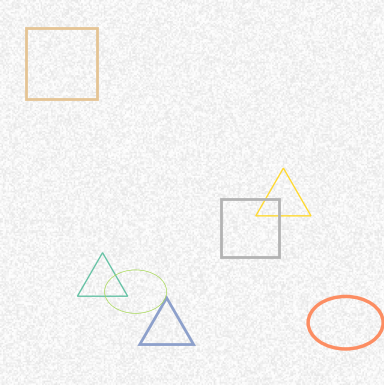[{"shape": "triangle", "thickness": 1, "radius": 0.38, "center": [0.266, 0.268]}, {"shape": "oval", "thickness": 2.5, "radius": 0.49, "center": [0.898, 0.162]}, {"shape": "triangle", "thickness": 2, "radius": 0.4, "center": [0.433, 0.145]}, {"shape": "oval", "thickness": 0.5, "radius": 0.4, "center": [0.352, 0.243]}, {"shape": "triangle", "thickness": 1, "radius": 0.41, "center": [0.736, 0.481]}, {"shape": "square", "thickness": 2, "radius": 0.46, "center": [0.16, 0.835]}, {"shape": "square", "thickness": 2, "radius": 0.37, "center": [0.649, 0.408]}]